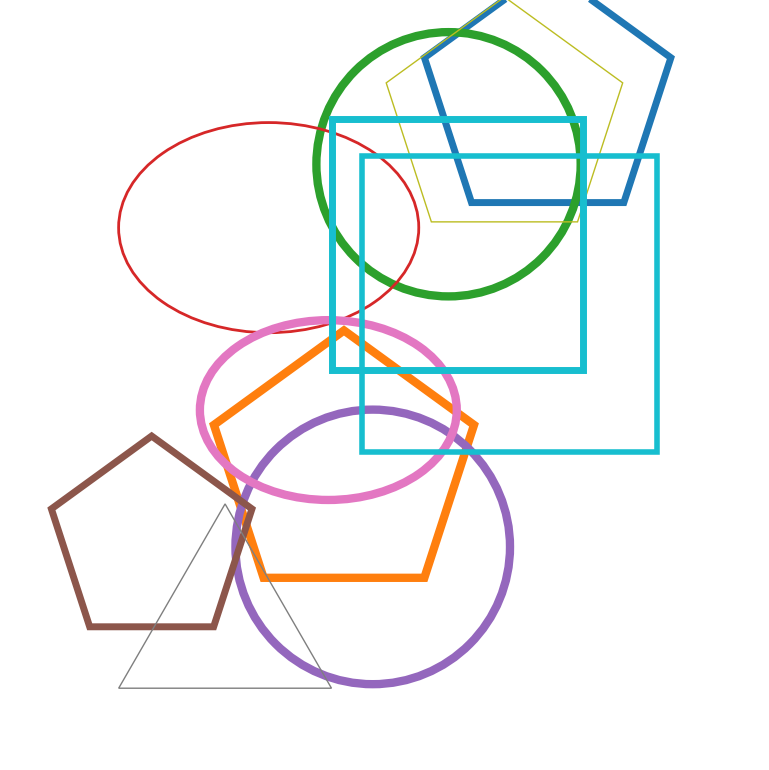[{"shape": "pentagon", "thickness": 2.5, "radius": 0.84, "center": [0.711, 0.873]}, {"shape": "pentagon", "thickness": 3, "radius": 0.89, "center": [0.447, 0.393]}, {"shape": "circle", "thickness": 3, "radius": 0.86, "center": [0.583, 0.787]}, {"shape": "oval", "thickness": 1, "radius": 0.97, "center": [0.349, 0.704]}, {"shape": "circle", "thickness": 3, "radius": 0.89, "center": [0.484, 0.29]}, {"shape": "pentagon", "thickness": 2.5, "radius": 0.68, "center": [0.197, 0.297]}, {"shape": "oval", "thickness": 3, "radius": 0.83, "center": [0.426, 0.467]}, {"shape": "triangle", "thickness": 0.5, "radius": 0.8, "center": [0.292, 0.186]}, {"shape": "pentagon", "thickness": 0.5, "radius": 0.81, "center": [0.655, 0.842]}, {"shape": "square", "thickness": 2.5, "radius": 0.82, "center": [0.594, 0.682]}, {"shape": "square", "thickness": 2, "radius": 0.96, "center": [0.662, 0.605]}]